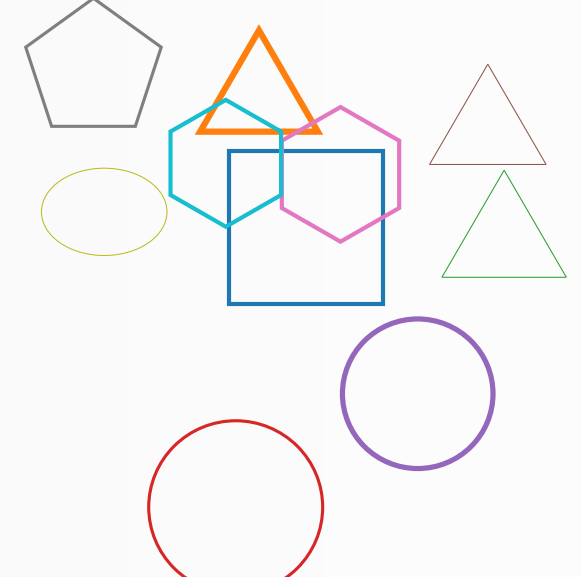[{"shape": "square", "thickness": 2, "radius": 0.66, "center": [0.526, 0.605]}, {"shape": "triangle", "thickness": 3, "radius": 0.58, "center": [0.446, 0.83]}, {"shape": "triangle", "thickness": 0.5, "radius": 0.62, "center": [0.867, 0.581]}, {"shape": "circle", "thickness": 1.5, "radius": 0.75, "center": [0.405, 0.121]}, {"shape": "circle", "thickness": 2.5, "radius": 0.65, "center": [0.719, 0.317]}, {"shape": "triangle", "thickness": 0.5, "radius": 0.58, "center": [0.839, 0.772]}, {"shape": "hexagon", "thickness": 2, "radius": 0.58, "center": [0.586, 0.697]}, {"shape": "pentagon", "thickness": 1.5, "radius": 0.61, "center": [0.161, 0.88]}, {"shape": "oval", "thickness": 0.5, "radius": 0.54, "center": [0.179, 0.632]}, {"shape": "hexagon", "thickness": 2, "radius": 0.55, "center": [0.388, 0.716]}]